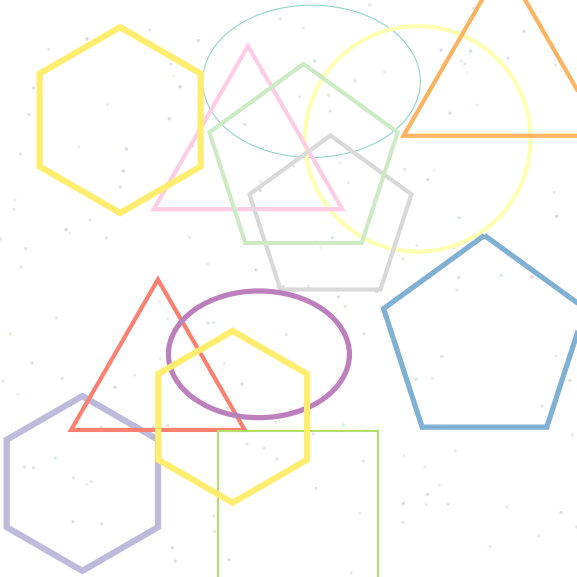[{"shape": "oval", "thickness": 0.5, "radius": 0.94, "center": [0.539, 0.858]}, {"shape": "circle", "thickness": 2, "radius": 0.98, "center": [0.723, 0.759]}, {"shape": "hexagon", "thickness": 3, "radius": 0.76, "center": [0.143, 0.162]}, {"shape": "triangle", "thickness": 2, "radius": 0.87, "center": [0.273, 0.341]}, {"shape": "pentagon", "thickness": 2.5, "radius": 0.92, "center": [0.839, 0.408]}, {"shape": "triangle", "thickness": 2, "radius": 1.0, "center": [0.872, 0.864]}, {"shape": "square", "thickness": 1, "radius": 0.69, "center": [0.517, 0.114]}, {"shape": "triangle", "thickness": 2, "radius": 0.94, "center": [0.429, 0.731]}, {"shape": "pentagon", "thickness": 2, "radius": 0.74, "center": [0.572, 0.617]}, {"shape": "oval", "thickness": 2.5, "radius": 0.78, "center": [0.448, 0.386]}, {"shape": "pentagon", "thickness": 2, "radius": 0.86, "center": [0.526, 0.717]}, {"shape": "hexagon", "thickness": 3, "radius": 0.74, "center": [0.403, 0.277]}, {"shape": "hexagon", "thickness": 3, "radius": 0.8, "center": [0.208, 0.791]}]